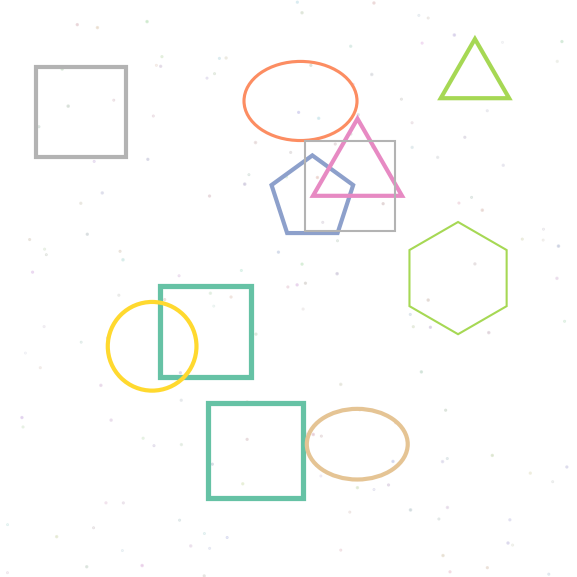[{"shape": "square", "thickness": 2.5, "radius": 0.39, "center": [0.356, 0.425]}, {"shape": "square", "thickness": 2.5, "radius": 0.41, "center": [0.442, 0.219]}, {"shape": "oval", "thickness": 1.5, "radius": 0.49, "center": [0.52, 0.824]}, {"shape": "pentagon", "thickness": 2, "radius": 0.37, "center": [0.541, 0.656]}, {"shape": "triangle", "thickness": 2, "radius": 0.44, "center": [0.619, 0.705]}, {"shape": "hexagon", "thickness": 1, "radius": 0.49, "center": [0.793, 0.518]}, {"shape": "triangle", "thickness": 2, "radius": 0.34, "center": [0.822, 0.863]}, {"shape": "circle", "thickness": 2, "radius": 0.38, "center": [0.263, 0.4]}, {"shape": "oval", "thickness": 2, "radius": 0.44, "center": [0.619, 0.23]}, {"shape": "square", "thickness": 2, "radius": 0.39, "center": [0.14, 0.805]}, {"shape": "square", "thickness": 1, "radius": 0.39, "center": [0.606, 0.677]}]